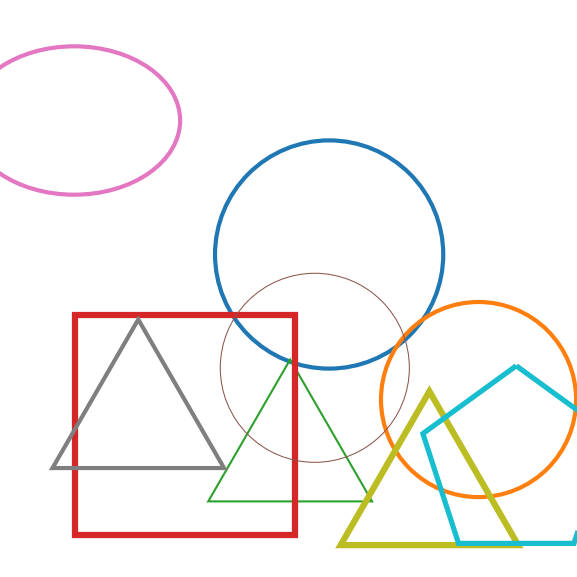[{"shape": "circle", "thickness": 2, "radius": 0.99, "center": [0.57, 0.558]}, {"shape": "circle", "thickness": 2, "radius": 0.84, "center": [0.829, 0.307]}, {"shape": "triangle", "thickness": 1, "radius": 0.82, "center": [0.502, 0.213]}, {"shape": "square", "thickness": 3, "radius": 0.95, "center": [0.32, 0.263]}, {"shape": "circle", "thickness": 0.5, "radius": 0.82, "center": [0.545, 0.362]}, {"shape": "oval", "thickness": 2, "radius": 0.92, "center": [0.128, 0.79]}, {"shape": "triangle", "thickness": 2, "radius": 0.86, "center": [0.239, 0.274]}, {"shape": "triangle", "thickness": 3, "radius": 0.89, "center": [0.744, 0.144]}, {"shape": "pentagon", "thickness": 2.5, "radius": 0.85, "center": [0.894, 0.196]}]